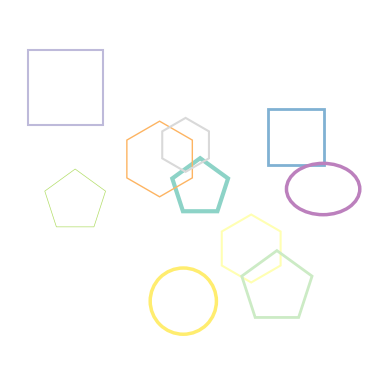[{"shape": "pentagon", "thickness": 3, "radius": 0.38, "center": [0.52, 0.513]}, {"shape": "hexagon", "thickness": 1.5, "radius": 0.44, "center": [0.652, 0.355]}, {"shape": "square", "thickness": 1.5, "radius": 0.49, "center": [0.169, 0.772]}, {"shape": "square", "thickness": 2, "radius": 0.36, "center": [0.768, 0.643]}, {"shape": "hexagon", "thickness": 1, "radius": 0.49, "center": [0.415, 0.587]}, {"shape": "pentagon", "thickness": 0.5, "radius": 0.41, "center": [0.195, 0.478]}, {"shape": "hexagon", "thickness": 1.5, "radius": 0.35, "center": [0.482, 0.624]}, {"shape": "oval", "thickness": 2.5, "radius": 0.48, "center": [0.839, 0.509]}, {"shape": "pentagon", "thickness": 2, "radius": 0.48, "center": [0.719, 0.253]}, {"shape": "circle", "thickness": 2.5, "radius": 0.43, "center": [0.476, 0.218]}]